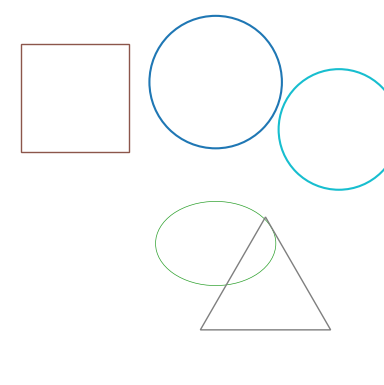[{"shape": "circle", "thickness": 1.5, "radius": 0.86, "center": [0.56, 0.787]}, {"shape": "oval", "thickness": 0.5, "radius": 0.78, "center": [0.56, 0.368]}, {"shape": "square", "thickness": 1, "radius": 0.7, "center": [0.195, 0.745]}, {"shape": "triangle", "thickness": 1, "radius": 0.98, "center": [0.69, 0.241]}, {"shape": "circle", "thickness": 1.5, "radius": 0.78, "center": [0.88, 0.664]}]